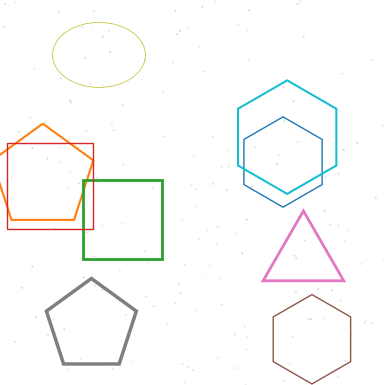[{"shape": "hexagon", "thickness": 1, "radius": 0.59, "center": [0.735, 0.579]}, {"shape": "pentagon", "thickness": 1.5, "radius": 0.69, "center": [0.111, 0.541]}, {"shape": "square", "thickness": 2, "radius": 0.51, "center": [0.317, 0.43]}, {"shape": "square", "thickness": 1, "radius": 0.56, "center": [0.129, 0.517]}, {"shape": "hexagon", "thickness": 1, "radius": 0.58, "center": [0.81, 0.119]}, {"shape": "triangle", "thickness": 2, "radius": 0.6, "center": [0.788, 0.331]}, {"shape": "pentagon", "thickness": 2.5, "radius": 0.61, "center": [0.237, 0.154]}, {"shape": "oval", "thickness": 0.5, "radius": 0.6, "center": [0.257, 0.857]}, {"shape": "hexagon", "thickness": 1.5, "radius": 0.74, "center": [0.746, 0.644]}]